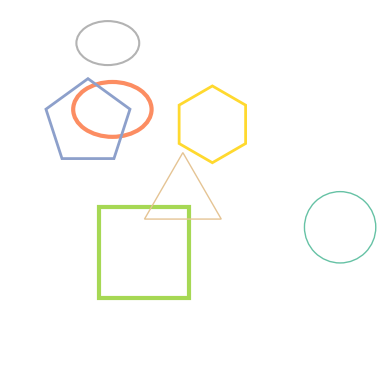[{"shape": "circle", "thickness": 1, "radius": 0.46, "center": [0.883, 0.41]}, {"shape": "oval", "thickness": 3, "radius": 0.51, "center": [0.292, 0.716]}, {"shape": "pentagon", "thickness": 2, "radius": 0.57, "center": [0.229, 0.681]}, {"shape": "square", "thickness": 3, "radius": 0.59, "center": [0.373, 0.345]}, {"shape": "hexagon", "thickness": 2, "radius": 0.5, "center": [0.552, 0.677]}, {"shape": "triangle", "thickness": 1, "radius": 0.58, "center": [0.475, 0.489]}, {"shape": "oval", "thickness": 1.5, "radius": 0.41, "center": [0.28, 0.888]}]